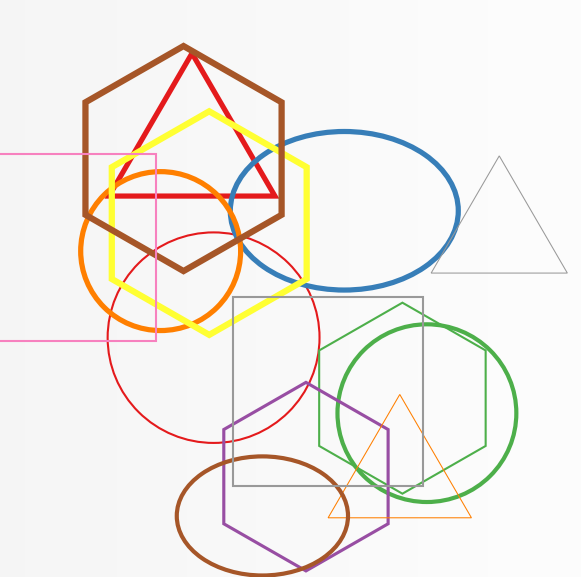[{"shape": "circle", "thickness": 1, "radius": 0.91, "center": [0.367, 0.414]}, {"shape": "triangle", "thickness": 2.5, "radius": 0.82, "center": [0.33, 0.742]}, {"shape": "oval", "thickness": 2.5, "radius": 0.98, "center": [0.592, 0.634]}, {"shape": "hexagon", "thickness": 1, "radius": 0.83, "center": [0.692, 0.31]}, {"shape": "circle", "thickness": 2, "radius": 0.77, "center": [0.734, 0.284]}, {"shape": "hexagon", "thickness": 1.5, "radius": 0.82, "center": [0.526, 0.174]}, {"shape": "triangle", "thickness": 0.5, "radius": 0.71, "center": [0.688, 0.174]}, {"shape": "circle", "thickness": 2.5, "radius": 0.69, "center": [0.276, 0.564]}, {"shape": "hexagon", "thickness": 3, "radius": 0.97, "center": [0.36, 0.613]}, {"shape": "hexagon", "thickness": 3, "radius": 0.97, "center": [0.316, 0.725]}, {"shape": "oval", "thickness": 2, "radius": 0.74, "center": [0.451, 0.106]}, {"shape": "square", "thickness": 1, "radius": 0.81, "center": [0.107, 0.57]}, {"shape": "triangle", "thickness": 0.5, "radius": 0.68, "center": [0.859, 0.594]}, {"shape": "square", "thickness": 1, "radius": 0.82, "center": [0.564, 0.321]}]